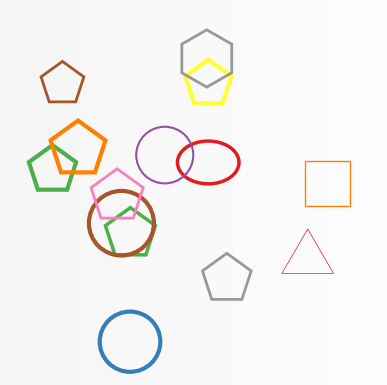[{"shape": "oval", "thickness": 2.5, "radius": 0.4, "center": [0.537, 0.578]}, {"shape": "triangle", "thickness": 0.5, "radius": 0.38, "center": [0.794, 0.328]}, {"shape": "circle", "thickness": 3, "radius": 0.39, "center": [0.336, 0.112]}, {"shape": "pentagon", "thickness": 2.5, "radius": 0.34, "center": [0.337, 0.393]}, {"shape": "pentagon", "thickness": 3, "radius": 0.32, "center": [0.135, 0.559]}, {"shape": "circle", "thickness": 1.5, "radius": 0.37, "center": [0.425, 0.597]}, {"shape": "pentagon", "thickness": 3, "radius": 0.37, "center": [0.201, 0.612]}, {"shape": "square", "thickness": 1, "radius": 0.29, "center": [0.844, 0.524]}, {"shape": "pentagon", "thickness": 3, "radius": 0.31, "center": [0.538, 0.783]}, {"shape": "circle", "thickness": 3, "radius": 0.42, "center": [0.313, 0.42]}, {"shape": "pentagon", "thickness": 2, "radius": 0.29, "center": [0.161, 0.782]}, {"shape": "pentagon", "thickness": 2, "radius": 0.35, "center": [0.302, 0.491]}, {"shape": "pentagon", "thickness": 2, "radius": 0.33, "center": [0.585, 0.276]}, {"shape": "hexagon", "thickness": 2, "radius": 0.37, "center": [0.534, 0.848]}]